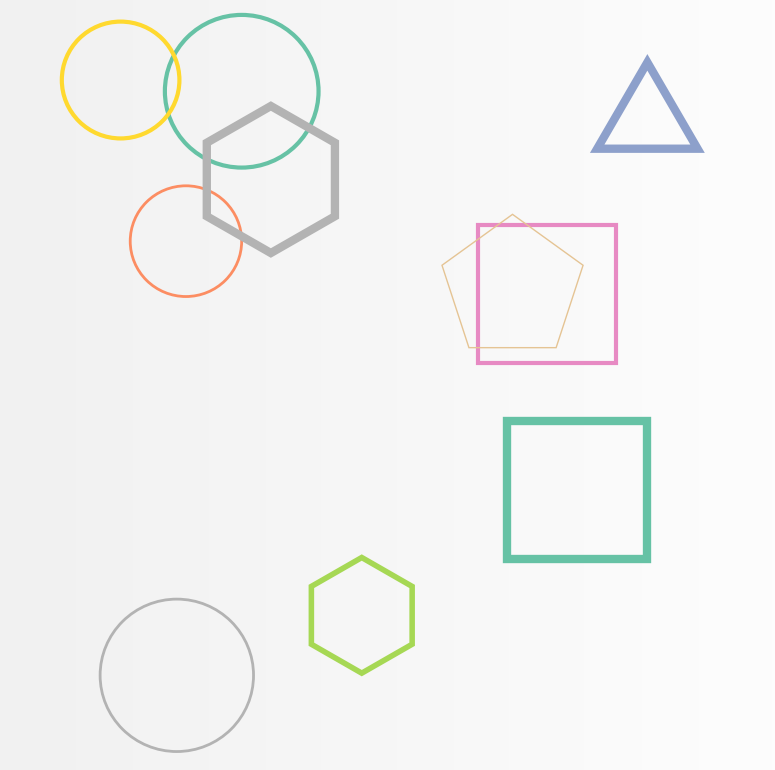[{"shape": "square", "thickness": 3, "radius": 0.45, "center": [0.745, 0.364]}, {"shape": "circle", "thickness": 1.5, "radius": 0.5, "center": [0.312, 0.882]}, {"shape": "circle", "thickness": 1, "radius": 0.36, "center": [0.24, 0.687]}, {"shape": "triangle", "thickness": 3, "radius": 0.37, "center": [0.835, 0.844]}, {"shape": "square", "thickness": 1.5, "radius": 0.45, "center": [0.706, 0.618]}, {"shape": "hexagon", "thickness": 2, "radius": 0.38, "center": [0.467, 0.201]}, {"shape": "circle", "thickness": 1.5, "radius": 0.38, "center": [0.156, 0.896]}, {"shape": "pentagon", "thickness": 0.5, "radius": 0.48, "center": [0.661, 0.626]}, {"shape": "circle", "thickness": 1, "radius": 0.49, "center": [0.228, 0.123]}, {"shape": "hexagon", "thickness": 3, "radius": 0.48, "center": [0.349, 0.767]}]